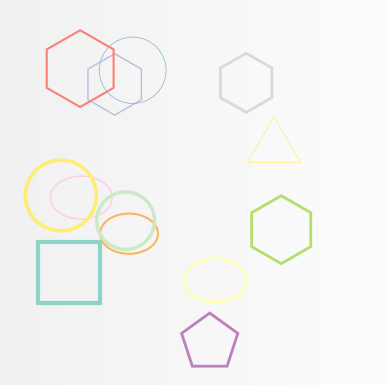[{"shape": "square", "thickness": 3, "radius": 0.4, "center": [0.177, 0.292]}, {"shape": "oval", "thickness": 2, "radius": 0.4, "center": [0.555, 0.272]}, {"shape": "hexagon", "thickness": 1, "radius": 0.4, "center": [0.296, 0.781]}, {"shape": "hexagon", "thickness": 1.5, "radius": 0.5, "center": [0.207, 0.822]}, {"shape": "circle", "thickness": 0.5, "radius": 0.43, "center": [0.342, 0.817]}, {"shape": "oval", "thickness": 1.5, "radius": 0.37, "center": [0.333, 0.393]}, {"shape": "hexagon", "thickness": 2, "radius": 0.44, "center": [0.726, 0.403]}, {"shape": "oval", "thickness": 1, "radius": 0.4, "center": [0.21, 0.487]}, {"shape": "hexagon", "thickness": 2, "radius": 0.38, "center": [0.635, 0.785]}, {"shape": "pentagon", "thickness": 2, "radius": 0.38, "center": [0.541, 0.111]}, {"shape": "circle", "thickness": 2.5, "radius": 0.37, "center": [0.324, 0.427]}, {"shape": "circle", "thickness": 2.5, "radius": 0.46, "center": [0.157, 0.492]}, {"shape": "triangle", "thickness": 0.5, "radius": 0.39, "center": [0.707, 0.618]}]